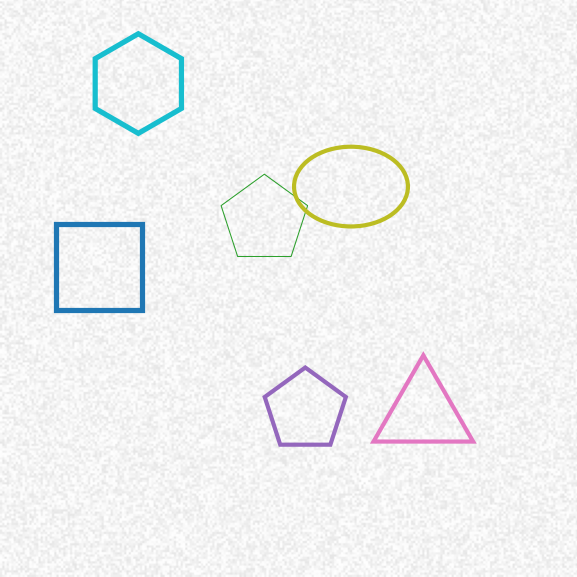[{"shape": "square", "thickness": 2.5, "radius": 0.37, "center": [0.171, 0.536]}, {"shape": "pentagon", "thickness": 0.5, "radius": 0.39, "center": [0.458, 0.619]}, {"shape": "pentagon", "thickness": 2, "radius": 0.37, "center": [0.529, 0.289]}, {"shape": "triangle", "thickness": 2, "radius": 0.5, "center": [0.733, 0.284]}, {"shape": "oval", "thickness": 2, "radius": 0.49, "center": [0.608, 0.676]}, {"shape": "hexagon", "thickness": 2.5, "radius": 0.43, "center": [0.24, 0.854]}]